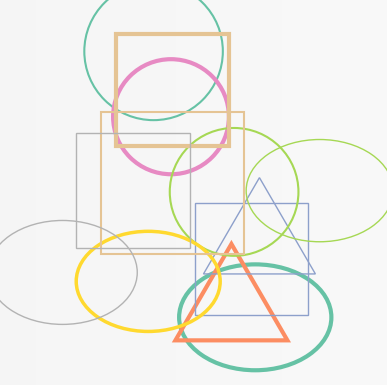[{"shape": "oval", "thickness": 3, "radius": 0.98, "center": [0.659, 0.176]}, {"shape": "circle", "thickness": 1.5, "radius": 0.89, "center": [0.396, 0.867]}, {"shape": "triangle", "thickness": 3, "radius": 0.83, "center": [0.597, 0.199]}, {"shape": "square", "thickness": 1, "radius": 0.73, "center": [0.648, 0.328]}, {"shape": "triangle", "thickness": 1, "radius": 0.83, "center": [0.67, 0.372]}, {"shape": "circle", "thickness": 3, "radius": 0.75, "center": [0.441, 0.697]}, {"shape": "oval", "thickness": 1, "radius": 0.95, "center": [0.825, 0.505]}, {"shape": "circle", "thickness": 1.5, "radius": 0.83, "center": [0.604, 0.502]}, {"shape": "oval", "thickness": 2.5, "radius": 0.93, "center": [0.382, 0.269]}, {"shape": "square", "thickness": 1.5, "radius": 0.92, "center": [0.445, 0.525]}, {"shape": "square", "thickness": 3, "radius": 0.73, "center": [0.446, 0.767]}, {"shape": "oval", "thickness": 1, "radius": 0.96, "center": [0.161, 0.292]}, {"shape": "square", "thickness": 1, "radius": 0.74, "center": [0.343, 0.505]}]